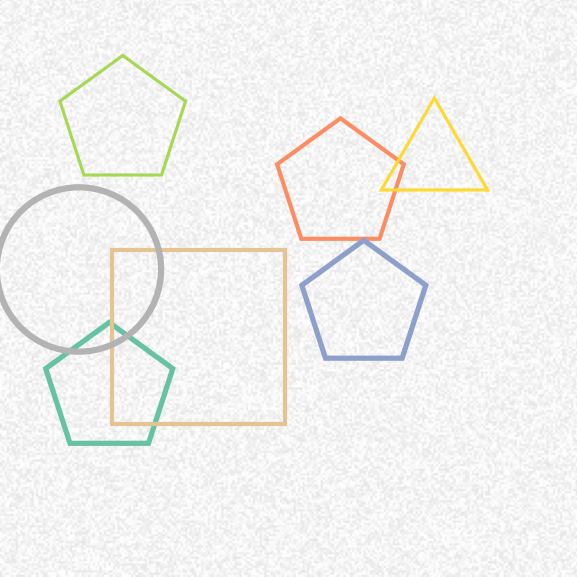[{"shape": "pentagon", "thickness": 2.5, "radius": 0.58, "center": [0.189, 0.325]}, {"shape": "pentagon", "thickness": 2, "radius": 0.58, "center": [0.59, 0.679]}, {"shape": "pentagon", "thickness": 2.5, "radius": 0.56, "center": [0.63, 0.47]}, {"shape": "pentagon", "thickness": 1.5, "radius": 0.57, "center": [0.213, 0.789]}, {"shape": "triangle", "thickness": 1.5, "radius": 0.53, "center": [0.752, 0.723]}, {"shape": "square", "thickness": 2, "radius": 0.75, "center": [0.344, 0.416]}, {"shape": "circle", "thickness": 3, "radius": 0.71, "center": [0.137, 0.533]}]